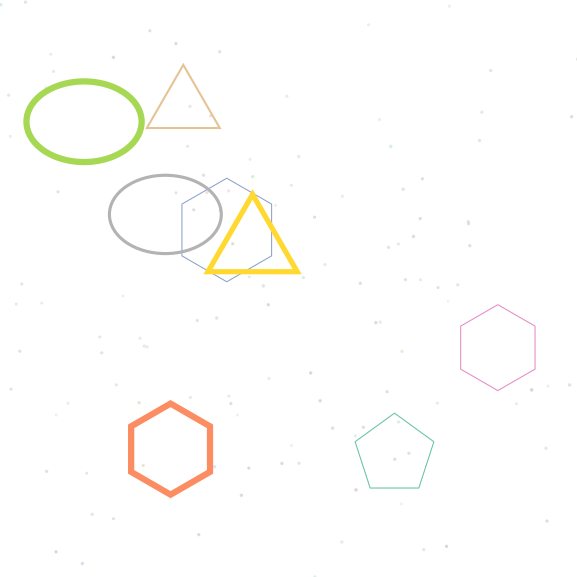[{"shape": "pentagon", "thickness": 0.5, "radius": 0.36, "center": [0.683, 0.212]}, {"shape": "hexagon", "thickness": 3, "radius": 0.39, "center": [0.295, 0.221]}, {"shape": "hexagon", "thickness": 0.5, "radius": 0.45, "center": [0.393, 0.601]}, {"shape": "hexagon", "thickness": 0.5, "radius": 0.37, "center": [0.862, 0.397]}, {"shape": "oval", "thickness": 3, "radius": 0.5, "center": [0.146, 0.788]}, {"shape": "triangle", "thickness": 2.5, "radius": 0.45, "center": [0.437, 0.573]}, {"shape": "triangle", "thickness": 1, "radius": 0.36, "center": [0.317, 0.814]}, {"shape": "oval", "thickness": 1.5, "radius": 0.48, "center": [0.286, 0.628]}]